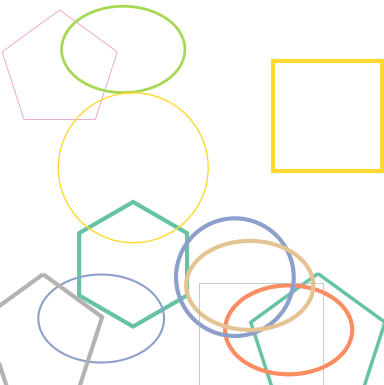[{"shape": "hexagon", "thickness": 3, "radius": 0.81, "center": [0.346, 0.314]}, {"shape": "pentagon", "thickness": 2.5, "radius": 0.92, "center": [0.826, 0.106]}, {"shape": "oval", "thickness": 3, "radius": 0.83, "center": [0.75, 0.143]}, {"shape": "oval", "thickness": 1.5, "radius": 0.82, "center": [0.263, 0.173]}, {"shape": "circle", "thickness": 3, "radius": 0.76, "center": [0.61, 0.28]}, {"shape": "pentagon", "thickness": 0.5, "radius": 0.79, "center": [0.155, 0.817]}, {"shape": "oval", "thickness": 2, "radius": 0.8, "center": [0.32, 0.872]}, {"shape": "circle", "thickness": 1, "radius": 0.97, "center": [0.346, 0.564]}, {"shape": "square", "thickness": 3, "radius": 0.71, "center": [0.851, 0.7]}, {"shape": "oval", "thickness": 3, "radius": 0.83, "center": [0.649, 0.259]}, {"shape": "pentagon", "thickness": 3, "radius": 0.81, "center": [0.112, 0.127]}, {"shape": "square", "thickness": 0.5, "radius": 0.81, "center": [0.678, 0.103]}]